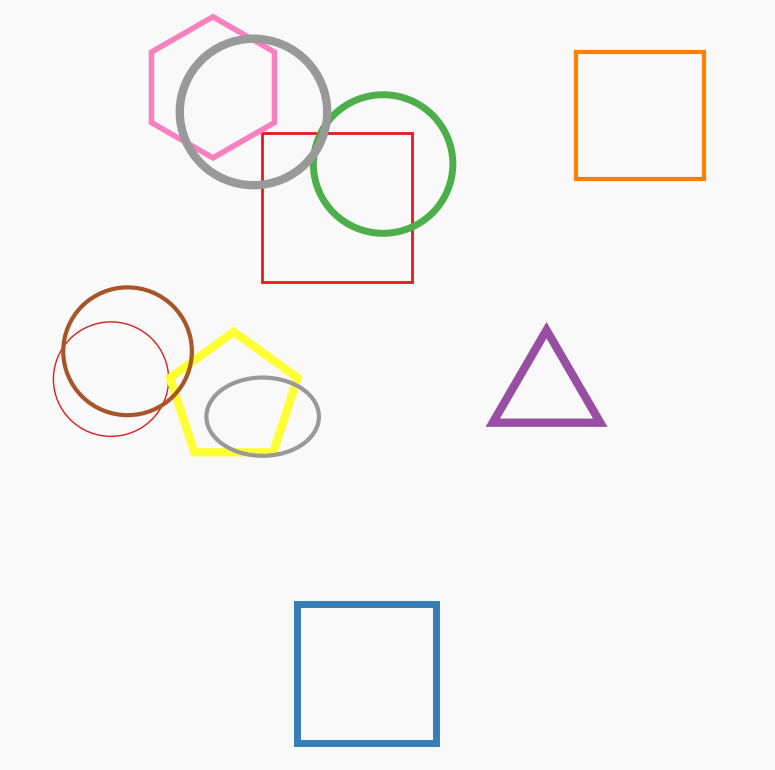[{"shape": "square", "thickness": 1, "radius": 0.48, "center": [0.435, 0.731]}, {"shape": "circle", "thickness": 0.5, "radius": 0.37, "center": [0.143, 0.508]}, {"shape": "square", "thickness": 2.5, "radius": 0.45, "center": [0.473, 0.125]}, {"shape": "circle", "thickness": 2.5, "radius": 0.45, "center": [0.494, 0.787]}, {"shape": "triangle", "thickness": 3, "radius": 0.4, "center": [0.705, 0.491]}, {"shape": "square", "thickness": 1.5, "radius": 0.41, "center": [0.825, 0.851]}, {"shape": "pentagon", "thickness": 3, "radius": 0.43, "center": [0.302, 0.483]}, {"shape": "circle", "thickness": 1.5, "radius": 0.41, "center": [0.165, 0.544]}, {"shape": "hexagon", "thickness": 2, "radius": 0.46, "center": [0.275, 0.887]}, {"shape": "oval", "thickness": 1.5, "radius": 0.36, "center": [0.339, 0.459]}, {"shape": "circle", "thickness": 3, "radius": 0.48, "center": [0.327, 0.855]}]